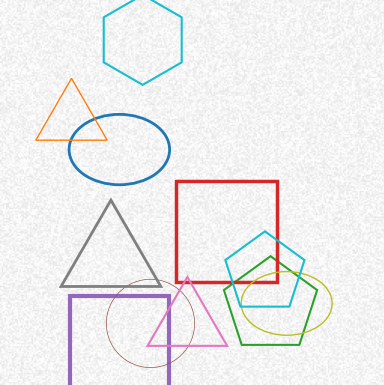[{"shape": "oval", "thickness": 2, "radius": 0.65, "center": [0.31, 0.612]}, {"shape": "triangle", "thickness": 1, "radius": 0.54, "center": [0.186, 0.689]}, {"shape": "pentagon", "thickness": 1.5, "radius": 0.64, "center": [0.703, 0.207]}, {"shape": "square", "thickness": 2.5, "radius": 0.66, "center": [0.589, 0.4]}, {"shape": "square", "thickness": 3, "radius": 0.65, "center": [0.311, 0.101]}, {"shape": "circle", "thickness": 0.5, "radius": 0.57, "center": [0.391, 0.16]}, {"shape": "triangle", "thickness": 1.5, "radius": 0.6, "center": [0.487, 0.161]}, {"shape": "triangle", "thickness": 2, "radius": 0.75, "center": [0.288, 0.331]}, {"shape": "oval", "thickness": 1, "radius": 0.59, "center": [0.745, 0.212]}, {"shape": "hexagon", "thickness": 1.5, "radius": 0.58, "center": [0.371, 0.897]}, {"shape": "pentagon", "thickness": 1.5, "radius": 0.54, "center": [0.688, 0.291]}]